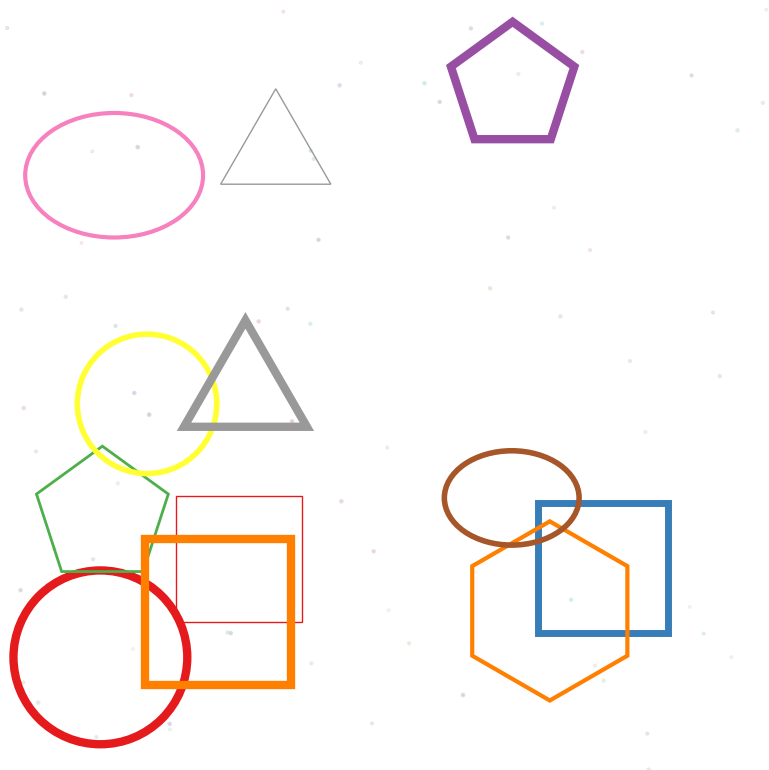[{"shape": "circle", "thickness": 3, "radius": 0.56, "center": [0.13, 0.146]}, {"shape": "square", "thickness": 0.5, "radius": 0.41, "center": [0.31, 0.274]}, {"shape": "square", "thickness": 2.5, "radius": 0.42, "center": [0.783, 0.262]}, {"shape": "pentagon", "thickness": 1, "radius": 0.45, "center": [0.133, 0.331]}, {"shape": "pentagon", "thickness": 3, "radius": 0.42, "center": [0.666, 0.887]}, {"shape": "hexagon", "thickness": 1.5, "radius": 0.58, "center": [0.714, 0.207]}, {"shape": "square", "thickness": 3, "radius": 0.47, "center": [0.283, 0.205]}, {"shape": "circle", "thickness": 2, "radius": 0.45, "center": [0.191, 0.476]}, {"shape": "oval", "thickness": 2, "radius": 0.44, "center": [0.665, 0.353]}, {"shape": "oval", "thickness": 1.5, "radius": 0.58, "center": [0.148, 0.772]}, {"shape": "triangle", "thickness": 0.5, "radius": 0.41, "center": [0.358, 0.802]}, {"shape": "triangle", "thickness": 3, "radius": 0.46, "center": [0.319, 0.492]}]